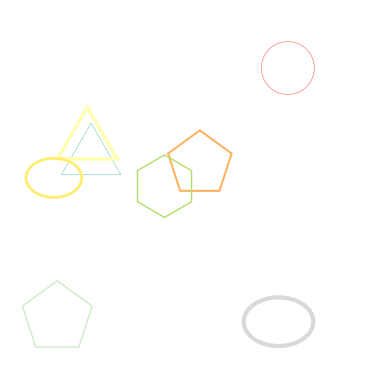[{"shape": "triangle", "thickness": 0.5, "radius": 0.45, "center": [0.237, 0.591]}, {"shape": "triangle", "thickness": 2.5, "radius": 0.45, "center": [0.227, 0.632]}, {"shape": "circle", "thickness": 0.5, "radius": 0.34, "center": [0.748, 0.823]}, {"shape": "pentagon", "thickness": 1.5, "radius": 0.43, "center": [0.519, 0.575]}, {"shape": "hexagon", "thickness": 1, "radius": 0.41, "center": [0.427, 0.516]}, {"shape": "oval", "thickness": 3, "radius": 0.45, "center": [0.723, 0.164]}, {"shape": "pentagon", "thickness": 1, "radius": 0.48, "center": [0.149, 0.175]}, {"shape": "oval", "thickness": 2, "radius": 0.36, "center": [0.14, 0.538]}]